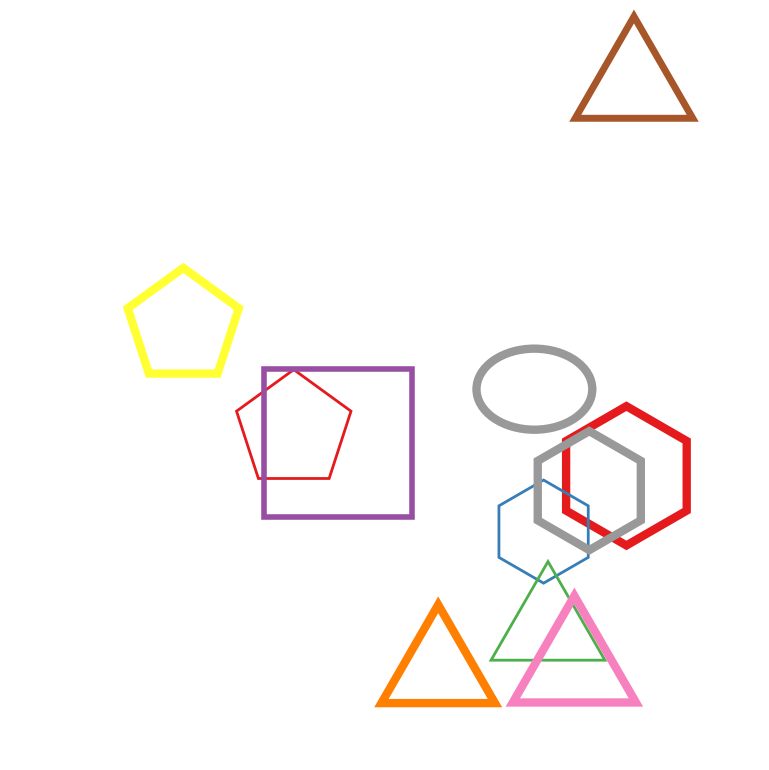[{"shape": "pentagon", "thickness": 1, "radius": 0.39, "center": [0.382, 0.442]}, {"shape": "hexagon", "thickness": 3, "radius": 0.45, "center": [0.814, 0.382]}, {"shape": "hexagon", "thickness": 1, "radius": 0.33, "center": [0.706, 0.31]}, {"shape": "triangle", "thickness": 1, "radius": 0.43, "center": [0.712, 0.185]}, {"shape": "square", "thickness": 2, "radius": 0.48, "center": [0.439, 0.424]}, {"shape": "triangle", "thickness": 3, "radius": 0.43, "center": [0.569, 0.129]}, {"shape": "pentagon", "thickness": 3, "radius": 0.38, "center": [0.238, 0.576]}, {"shape": "triangle", "thickness": 2.5, "radius": 0.44, "center": [0.823, 0.89]}, {"shape": "triangle", "thickness": 3, "radius": 0.46, "center": [0.746, 0.134]}, {"shape": "oval", "thickness": 3, "radius": 0.38, "center": [0.694, 0.495]}, {"shape": "hexagon", "thickness": 3, "radius": 0.39, "center": [0.765, 0.363]}]